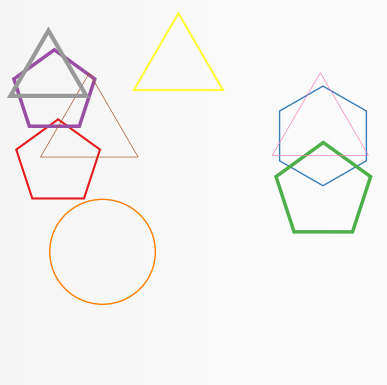[{"shape": "pentagon", "thickness": 1.5, "radius": 0.57, "center": [0.15, 0.576]}, {"shape": "hexagon", "thickness": 1, "radius": 0.65, "center": [0.834, 0.647]}, {"shape": "pentagon", "thickness": 2.5, "radius": 0.64, "center": [0.834, 0.501]}, {"shape": "pentagon", "thickness": 2.5, "radius": 0.55, "center": [0.14, 0.761]}, {"shape": "circle", "thickness": 1, "radius": 0.68, "center": [0.265, 0.346]}, {"shape": "triangle", "thickness": 1.5, "radius": 0.66, "center": [0.46, 0.833]}, {"shape": "triangle", "thickness": 0.5, "radius": 0.73, "center": [0.23, 0.665]}, {"shape": "triangle", "thickness": 0.5, "radius": 0.72, "center": [0.827, 0.668]}, {"shape": "triangle", "thickness": 3, "radius": 0.57, "center": [0.125, 0.808]}]